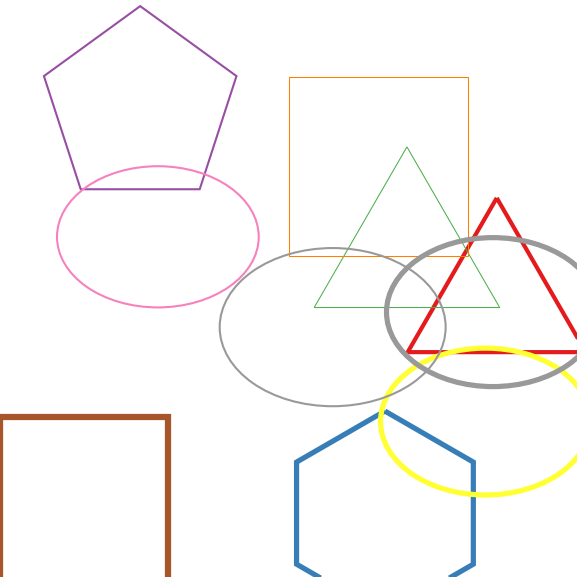[{"shape": "triangle", "thickness": 2, "radius": 0.89, "center": [0.86, 0.478]}, {"shape": "hexagon", "thickness": 2.5, "radius": 0.88, "center": [0.667, 0.111]}, {"shape": "triangle", "thickness": 0.5, "radius": 0.93, "center": [0.705, 0.559]}, {"shape": "pentagon", "thickness": 1, "radius": 0.88, "center": [0.243, 0.813]}, {"shape": "square", "thickness": 0.5, "radius": 0.78, "center": [0.656, 0.711]}, {"shape": "oval", "thickness": 2.5, "radius": 0.91, "center": [0.841, 0.269]}, {"shape": "square", "thickness": 3, "radius": 0.73, "center": [0.146, 0.133]}, {"shape": "oval", "thickness": 1, "radius": 0.87, "center": [0.273, 0.589]}, {"shape": "oval", "thickness": 2.5, "radius": 0.92, "center": [0.854, 0.459]}, {"shape": "oval", "thickness": 1, "radius": 0.98, "center": [0.576, 0.433]}]